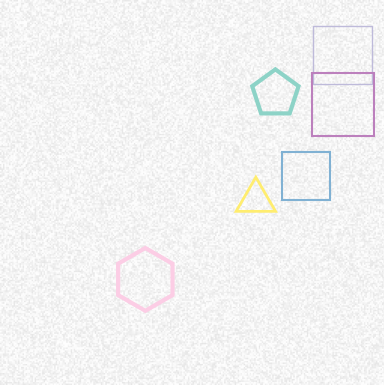[{"shape": "pentagon", "thickness": 3, "radius": 0.32, "center": [0.715, 0.757]}, {"shape": "square", "thickness": 1, "radius": 0.38, "center": [0.89, 0.857]}, {"shape": "square", "thickness": 1.5, "radius": 0.31, "center": [0.796, 0.544]}, {"shape": "hexagon", "thickness": 3, "radius": 0.41, "center": [0.377, 0.274]}, {"shape": "square", "thickness": 1.5, "radius": 0.41, "center": [0.891, 0.728]}, {"shape": "triangle", "thickness": 2, "radius": 0.3, "center": [0.665, 0.481]}]